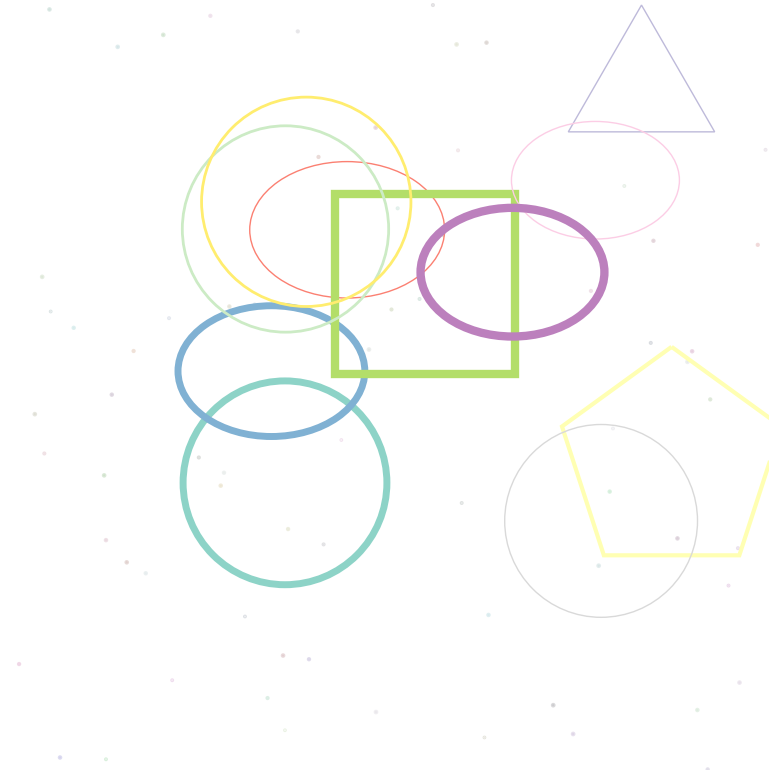[{"shape": "circle", "thickness": 2.5, "radius": 0.66, "center": [0.37, 0.373]}, {"shape": "pentagon", "thickness": 1.5, "radius": 0.75, "center": [0.872, 0.4]}, {"shape": "triangle", "thickness": 0.5, "radius": 0.55, "center": [0.833, 0.884]}, {"shape": "oval", "thickness": 0.5, "radius": 0.63, "center": [0.451, 0.702]}, {"shape": "oval", "thickness": 2.5, "radius": 0.61, "center": [0.352, 0.518]}, {"shape": "square", "thickness": 3, "radius": 0.58, "center": [0.552, 0.631]}, {"shape": "oval", "thickness": 0.5, "radius": 0.55, "center": [0.773, 0.766]}, {"shape": "circle", "thickness": 0.5, "radius": 0.63, "center": [0.781, 0.324]}, {"shape": "oval", "thickness": 3, "radius": 0.6, "center": [0.666, 0.647]}, {"shape": "circle", "thickness": 1, "radius": 0.67, "center": [0.371, 0.703]}, {"shape": "circle", "thickness": 1, "radius": 0.68, "center": [0.398, 0.738]}]